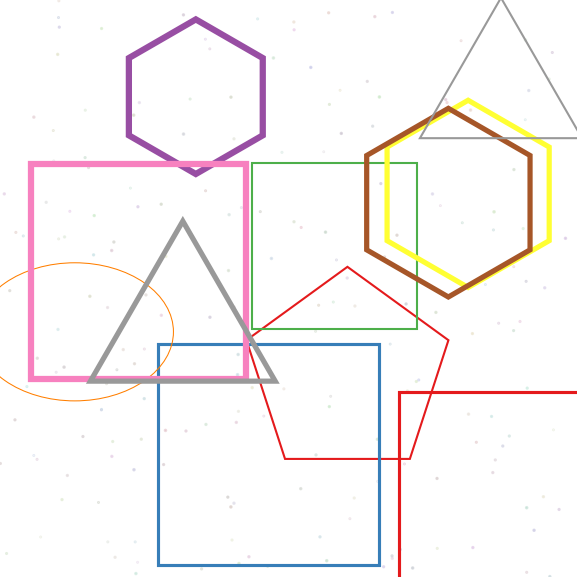[{"shape": "square", "thickness": 1.5, "radius": 0.93, "center": [0.876, 0.135]}, {"shape": "pentagon", "thickness": 1, "radius": 0.92, "center": [0.602, 0.353]}, {"shape": "square", "thickness": 1.5, "radius": 0.96, "center": [0.464, 0.212]}, {"shape": "square", "thickness": 1, "radius": 0.72, "center": [0.579, 0.573]}, {"shape": "hexagon", "thickness": 3, "radius": 0.67, "center": [0.339, 0.832]}, {"shape": "oval", "thickness": 0.5, "radius": 0.85, "center": [0.13, 0.425]}, {"shape": "hexagon", "thickness": 2.5, "radius": 0.81, "center": [0.811, 0.663]}, {"shape": "hexagon", "thickness": 2.5, "radius": 0.82, "center": [0.776, 0.648]}, {"shape": "square", "thickness": 3, "radius": 0.93, "center": [0.239, 0.529]}, {"shape": "triangle", "thickness": 1, "radius": 0.81, "center": [0.868, 0.841]}, {"shape": "triangle", "thickness": 2.5, "radius": 0.92, "center": [0.317, 0.432]}]